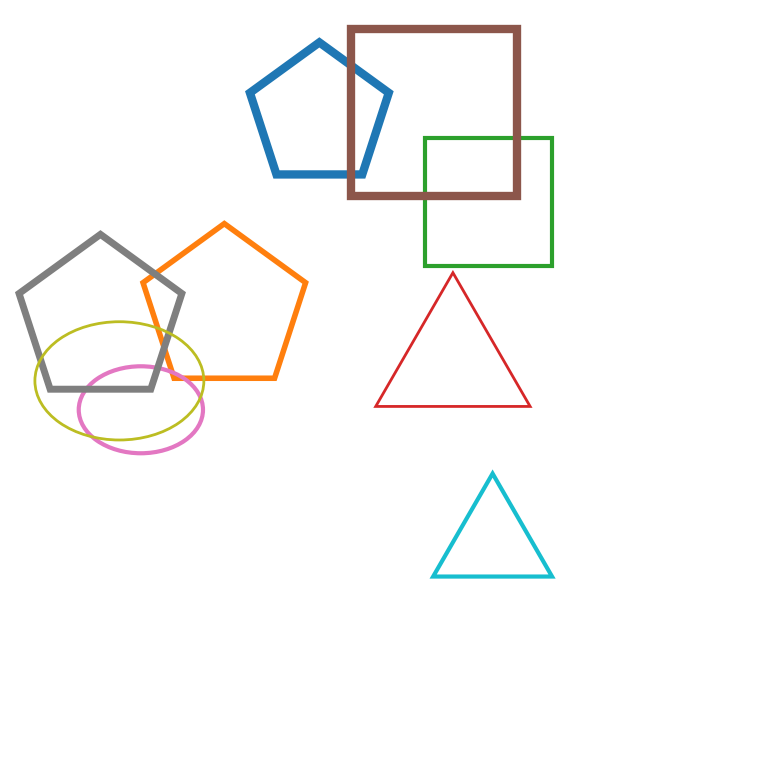[{"shape": "pentagon", "thickness": 3, "radius": 0.47, "center": [0.415, 0.85]}, {"shape": "pentagon", "thickness": 2, "radius": 0.56, "center": [0.291, 0.599]}, {"shape": "square", "thickness": 1.5, "radius": 0.42, "center": [0.634, 0.738]}, {"shape": "triangle", "thickness": 1, "radius": 0.58, "center": [0.588, 0.53]}, {"shape": "square", "thickness": 3, "radius": 0.54, "center": [0.564, 0.854]}, {"shape": "oval", "thickness": 1.5, "radius": 0.4, "center": [0.183, 0.468]}, {"shape": "pentagon", "thickness": 2.5, "radius": 0.56, "center": [0.13, 0.584]}, {"shape": "oval", "thickness": 1, "radius": 0.55, "center": [0.155, 0.505]}, {"shape": "triangle", "thickness": 1.5, "radius": 0.45, "center": [0.64, 0.296]}]